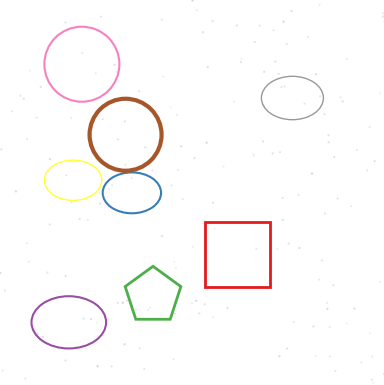[{"shape": "square", "thickness": 2, "radius": 0.42, "center": [0.616, 0.339]}, {"shape": "oval", "thickness": 1.5, "radius": 0.38, "center": [0.343, 0.499]}, {"shape": "pentagon", "thickness": 2, "radius": 0.38, "center": [0.397, 0.232]}, {"shape": "oval", "thickness": 1.5, "radius": 0.48, "center": [0.179, 0.163]}, {"shape": "oval", "thickness": 1, "radius": 0.37, "center": [0.19, 0.532]}, {"shape": "circle", "thickness": 3, "radius": 0.47, "center": [0.326, 0.65]}, {"shape": "circle", "thickness": 1.5, "radius": 0.49, "center": [0.213, 0.833]}, {"shape": "oval", "thickness": 1, "radius": 0.4, "center": [0.759, 0.745]}]